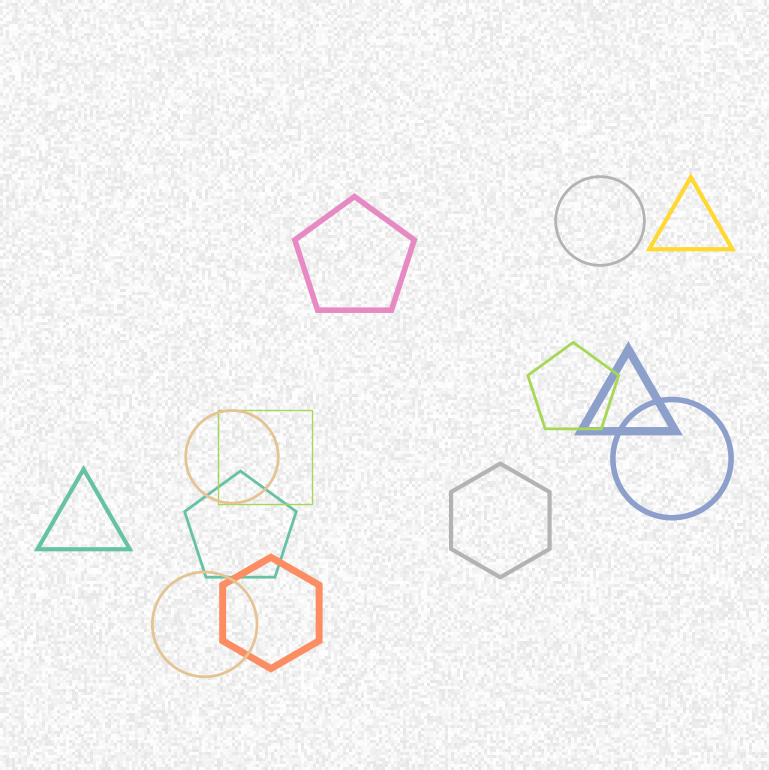[{"shape": "triangle", "thickness": 1.5, "radius": 0.35, "center": [0.109, 0.321]}, {"shape": "pentagon", "thickness": 1, "radius": 0.38, "center": [0.312, 0.312]}, {"shape": "hexagon", "thickness": 2.5, "radius": 0.36, "center": [0.352, 0.204]}, {"shape": "circle", "thickness": 2, "radius": 0.38, "center": [0.873, 0.404]}, {"shape": "triangle", "thickness": 3, "radius": 0.35, "center": [0.816, 0.475]}, {"shape": "pentagon", "thickness": 2, "radius": 0.41, "center": [0.46, 0.663]}, {"shape": "pentagon", "thickness": 1, "radius": 0.31, "center": [0.744, 0.493]}, {"shape": "square", "thickness": 0.5, "radius": 0.3, "center": [0.344, 0.406]}, {"shape": "triangle", "thickness": 1.5, "radius": 0.31, "center": [0.897, 0.708]}, {"shape": "circle", "thickness": 1, "radius": 0.3, "center": [0.301, 0.407]}, {"shape": "circle", "thickness": 1, "radius": 0.34, "center": [0.266, 0.189]}, {"shape": "circle", "thickness": 1, "radius": 0.29, "center": [0.779, 0.713]}, {"shape": "hexagon", "thickness": 1.5, "radius": 0.37, "center": [0.65, 0.324]}]